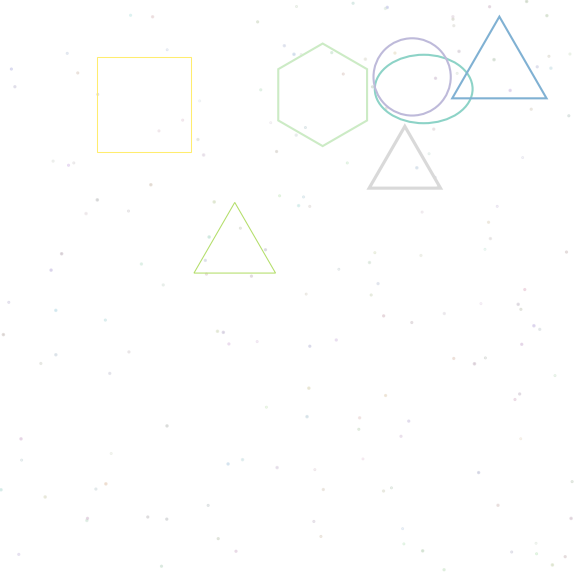[{"shape": "oval", "thickness": 1, "radius": 0.42, "center": [0.734, 0.845]}, {"shape": "circle", "thickness": 1, "radius": 0.33, "center": [0.714, 0.866]}, {"shape": "triangle", "thickness": 1, "radius": 0.47, "center": [0.865, 0.876]}, {"shape": "triangle", "thickness": 0.5, "radius": 0.41, "center": [0.407, 0.567]}, {"shape": "triangle", "thickness": 1.5, "radius": 0.36, "center": [0.701, 0.709]}, {"shape": "hexagon", "thickness": 1, "radius": 0.44, "center": [0.559, 0.835]}, {"shape": "square", "thickness": 0.5, "radius": 0.41, "center": [0.25, 0.818]}]